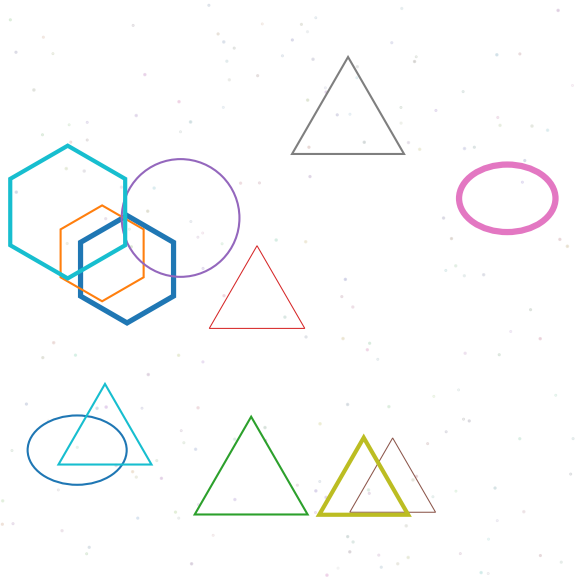[{"shape": "oval", "thickness": 1, "radius": 0.43, "center": [0.134, 0.22]}, {"shape": "hexagon", "thickness": 2.5, "radius": 0.46, "center": [0.22, 0.533]}, {"shape": "hexagon", "thickness": 1, "radius": 0.42, "center": [0.177, 0.56]}, {"shape": "triangle", "thickness": 1, "radius": 0.56, "center": [0.435, 0.165]}, {"shape": "triangle", "thickness": 0.5, "radius": 0.48, "center": [0.445, 0.478]}, {"shape": "circle", "thickness": 1, "radius": 0.51, "center": [0.313, 0.622]}, {"shape": "triangle", "thickness": 0.5, "radius": 0.43, "center": [0.68, 0.155]}, {"shape": "oval", "thickness": 3, "radius": 0.42, "center": [0.878, 0.656]}, {"shape": "triangle", "thickness": 1, "radius": 0.56, "center": [0.603, 0.788]}, {"shape": "triangle", "thickness": 2, "radius": 0.44, "center": [0.63, 0.152]}, {"shape": "hexagon", "thickness": 2, "radius": 0.57, "center": [0.117, 0.632]}, {"shape": "triangle", "thickness": 1, "radius": 0.47, "center": [0.182, 0.241]}]